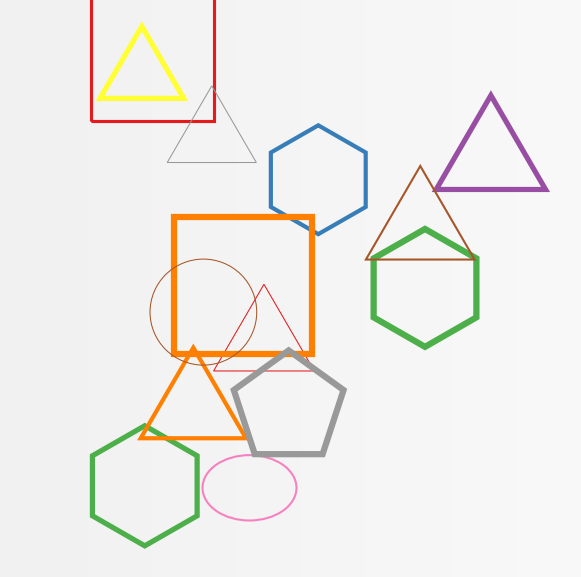[{"shape": "triangle", "thickness": 0.5, "radius": 0.5, "center": [0.454, 0.407]}, {"shape": "square", "thickness": 1.5, "radius": 0.53, "center": [0.262, 0.896]}, {"shape": "hexagon", "thickness": 2, "radius": 0.47, "center": [0.548, 0.688]}, {"shape": "hexagon", "thickness": 3, "radius": 0.51, "center": [0.731, 0.501]}, {"shape": "hexagon", "thickness": 2.5, "radius": 0.52, "center": [0.249, 0.158]}, {"shape": "triangle", "thickness": 2.5, "radius": 0.54, "center": [0.845, 0.725]}, {"shape": "triangle", "thickness": 2, "radius": 0.52, "center": [0.333, 0.293]}, {"shape": "square", "thickness": 3, "radius": 0.59, "center": [0.418, 0.504]}, {"shape": "triangle", "thickness": 2.5, "radius": 0.42, "center": [0.244, 0.87]}, {"shape": "circle", "thickness": 0.5, "radius": 0.46, "center": [0.35, 0.459]}, {"shape": "triangle", "thickness": 1, "radius": 0.54, "center": [0.723, 0.604]}, {"shape": "oval", "thickness": 1, "radius": 0.4, "center": [0.429, 0.154]}, {"shape": "pentagon", "thickness": 3, "radius": 0.5, "center": [0.497, 0.293]}, {"shape": "triangle", "thickness": 0.5, "radius": 0.44, "center": [0.364, 0.762]}]